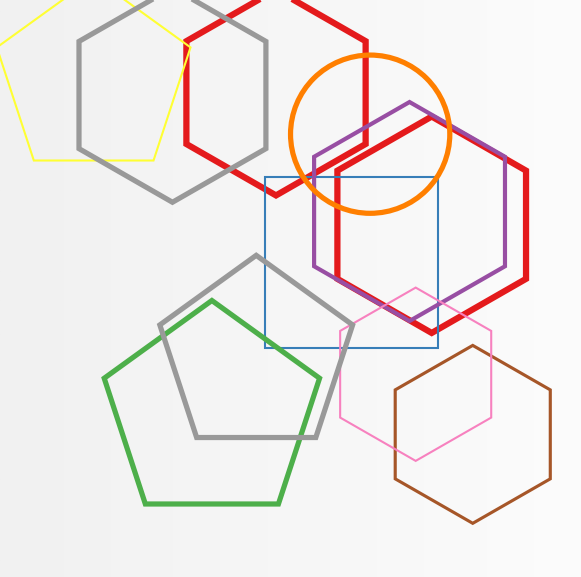[{"shape": "hexagon", "thickness": 3, "radius": 0.94, "center": [0.743, 0.61]}, {"shape": "hexagon", "thickness": 3, "radius": 0.89, "center": [0.475, 0.839]}, {"shape": "square", "thickness": 1, "radius": 0.74, "center": [0.604, 0.545]}, {"shape": "pentagon", "thickness": 2.5, "radius": 0.97, "center": [0.365, 0.284]}, {"shape": "hexagon", "thickness": 2, "radius": 0.95, "center": [0.705, 0.633]}, {"shape": "circle", "thickness": 2.5, "radius": 0.68, "center": [0.637, 0.767]}, {"shape": "pentagon", "thickness": 1, "radius": 0.88, "center": [0.161, 0.863]}, {"shape": "hexagon", "thickness": 1.5, "radius": 0.77, "center": [0.813, 0.247]}, {"shape": "hexagon", "thickness": 1, "radius": 0.75, "center": [0.715, 0.351]}, {"shape": "hexagon", "thickness": 2.5, "radius": 0.93, "center": [0.297, 0.835]}, {"shape": "pentagon", "thickness": 2.5, "radius": 0.87, "center": [0.441, 0.383]}]